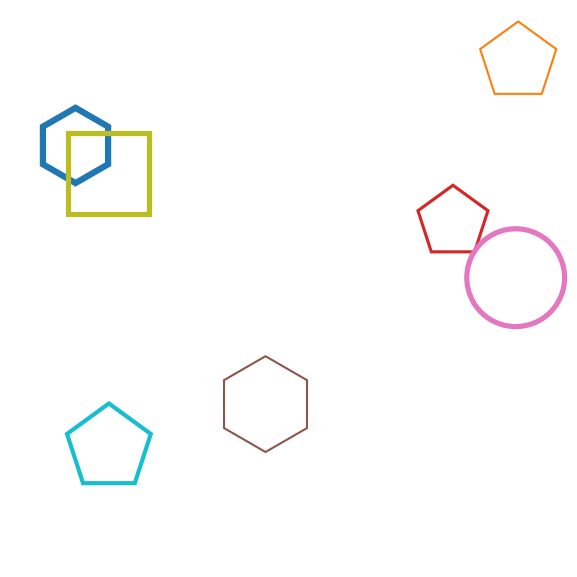[{"shape": "hexagon", "thickness": 3, "radius": 0.33, "center": [0.131, 0.747]}, {"shape": "pentagon", "thickness": 1, "radius": 0.35, "center": [0.897, 0.893]}, {"shape": "pentagon", "thickness": 1.5, "radius": 0.32, "center": [0.784, 0.615]}, {"shape": "hexagon", "thickness": 1, "radius": 0.41, "center": [0.46, 0.299]}, {"shape": "circle", "thickness": 2.5, "radius": 0.42, "center": [0.893, 0.518]}, {"shape": "square", "thickness": 2.5, "radius": 0.35, "center": [0.187, 0.699]}, {"shape": "pentagon", "thickness": 2, "radius": 0.38, "center": [0.189, 0.224]}]